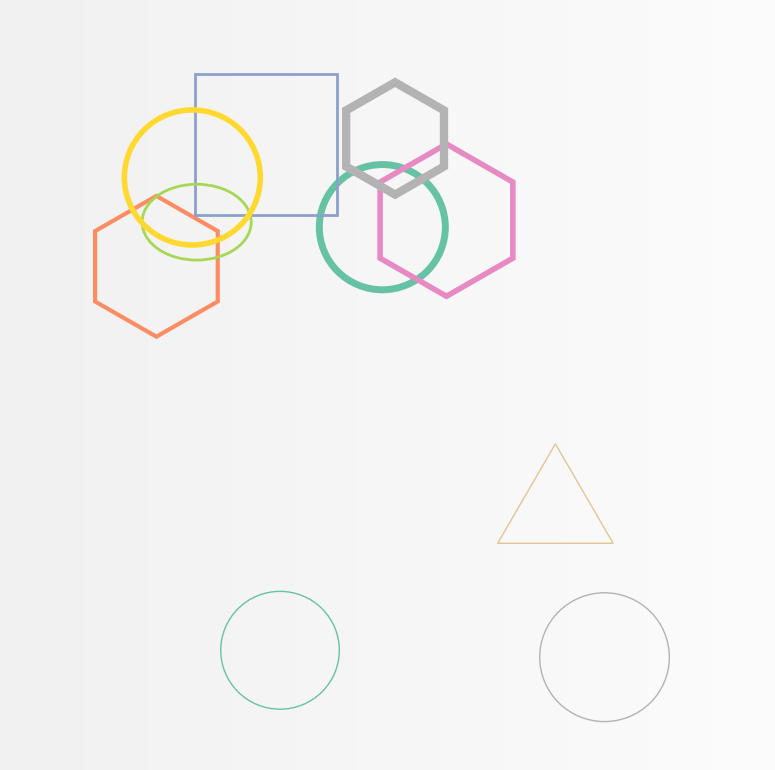[{"shape": "circle", "thickness": 2.5, "radius": 0.41, "center": [0.493, 0.705]}, {"shape": "circle", "thickness": 0.5, "radius": 0.38, "center": [0.361, 0.155]}, {"shape": "hexagon", "thickness": 1.5, "radius": 0.46, "center": [0.202, 0.654]}, {"shape": "square", "thickness": 1, "radius": 0.46, "center": [0.343, 0.813]}, {"shape": "hexagon", "thickness": 2, "radius": 0.49, "center": [0.576, 0.714]}, {"shape": "oval", "thickness": 1, "radius": 0.35, "center": [0.254, 0.711]}, {"shape": "circle", "thickness": 2, "radius": 0.44, "center": [0.248, 0.77]}, {"shape": "triangle", "thickness": 0.5, "radius": 0.43, "center": [0.717, 0.337]}, {"shape": "hexagon", "thickness": 3, "radius": 0.36, "center": [0.51, 0.82]}, {"shape": "circle", "thickness": 0.5, "radius": 0.42, "center": [0.78, 0.147]}]